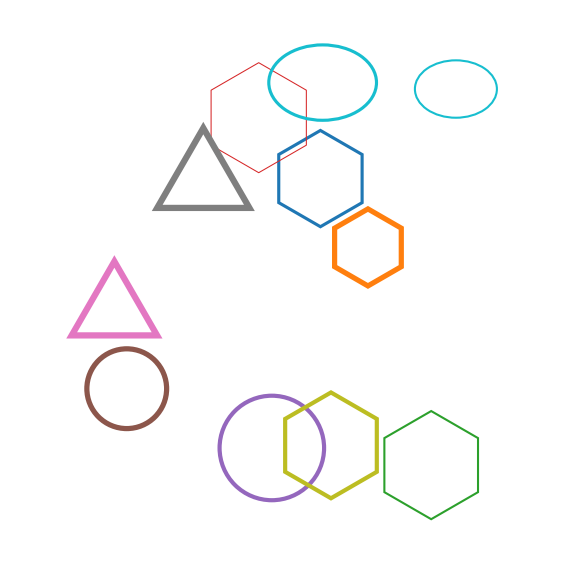[{"shape": "hexagon", "thickness": 1.5, "radius": 0.42, "center": [0.555, 0.69]}, {"shape": "hexagon", "thickness": 2.5, "radius": 0.33, "center": [0.637, 0.571]}, {"shape": "hexagon", "thickness": 1, "radius": 0.47, "center": [0.747, 0.194]}, {"shape": "hexagon", "thickness": 0.5, "radius": 0.48, "center": [0.448, 0.795]}, {"shape": "circle", "thickness": 2, "radius": 0.45, "center": [0.471, 0.223]}, {"shape": "circle", "thickness": 2.5, "radius": 0.35, "center": [0.219, 0.326]}, {"shape": "triangle", "thickness": 3, "radius": 0.43, "center": [0.198, 0.461]}, {"shape": "triangle", "thickness": 3, "radius": 0.46, "center": [0.352, 0.685]}, {"shape": "hexagon", "thickness": 2, "radius": 0.46, "center": [0.573, 0.228]}, {"shape": "oval", "thickness": 1, "radius": 0.35, "center": [0.789, 0.845]}, {"shape": "oval", "thickness": 1.5, "radius": 0.47, "center": [0.559, 0.856]}]